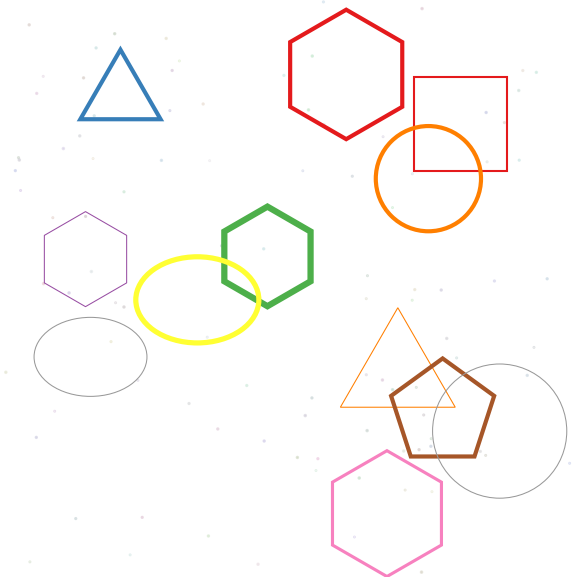[{"shape": "hexagon", "thickness": 2, "radius": 0.56, "center": [0.599, 0.87]}, {"shape": "square", "thickness": 1, "radius": 0.41, "center": [0.797, 0.784]}, {"shape": "triangle", "thickness": 2, "radius": 0.4, "center": [0.209, 0.833]}, {"shape": "hexagon", "thickness": 3, "radius": 0.43, "center": [0.463, 0.555]}, {"shape": "hexagon", "thickness": 0.5, "radius": 0.41, "center": [0.148, 0.55]}, {"shape": "triangle", "thickness": 0.5, "radius": 0.57, "center": [0.689, 0.351]}, {"shape": "circle", "thickness": 2, "radius": 0.46, "center": [0.742, 0.69]}, {"shape": "oval", "thickness": 2.5, "radius": 0.53, "center": [0.342, 0.48]}, {"shape": "pentagon", "thickness": 2, "radius": 0.47, "center": [0.766, 0.285]}, {"shape": "hexagon", "thickness": 1.5, "radius": 0.54, "center": [0.67, 0.11]}, {"shape": "oval", "thickness": 0.5, "radius": 0.49, "center": [0.157, 0.381]}, {"shape": "circle", "thickness": 0.5, "radius": 0.58, "center": [0.865, 0.253]}]